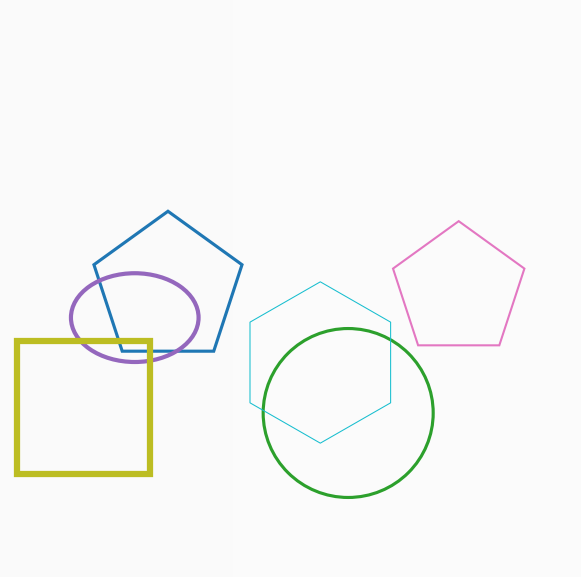[{"shape": "pentagon", "thickness": 1.5, "radius": 0.67, "center": [0.289, 0.499]}, {"shape": "circle", "thickness": 1.5, "radius": 0.73, "center": [0.599, 0.284]}, {"shape": "oval", "thickness": 2, "radius": 0.55, "center": [0.232, 0.449]}, {"shape": "pentagon", "thickness": 1, "radius": 0.59, "center": [0.789, 0.497]}, {"shape": "square", "thickness": 3, "radius": 0.57, "center": [0.144, 0.294]}, {"shape": "hexagon", "thickness": 0.5, "radius": 0.7, "center": [0.551, 0.371]}]